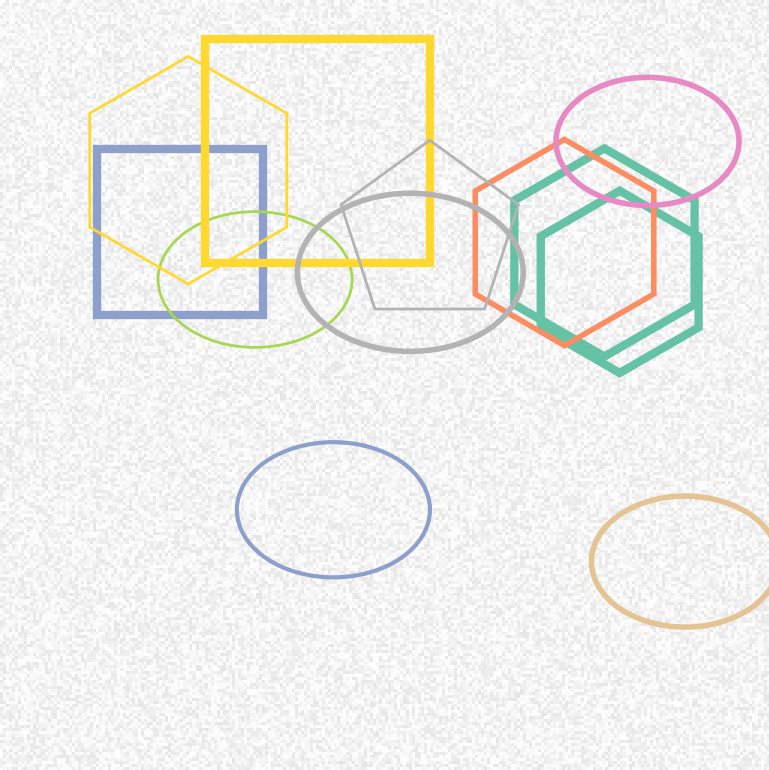[{"shape": "hexagon", "thickness": 3, "radius": 0.59, "center": [0.805, 0.634]}, {"shape": "hexagon", "thickness": 3, "radius": 0.68, "center": [0.785, 0.672]}, {"shape": "hexagon", "thickness": 2, "radius": 0.67, "center": [0.733, 0.685]}, {"shape": "oval", "thickness": 1.5, "radius": 0.63, "center": [0.433, 0.338]}, {"shape": "square", "thickness": 3, "radius": 0.54, "center": [0.233, 0.699]}, {"shape": "oval", "thickness": 2, "radius": 0.59, "center": [0.841, 0.816]}, {"shape": "oval", "thickness": 1, "radius": 0.63, "center": [0.331, 0.637]}, {"shape": "hexagon", "thickness": 1, "radius": 0.74, "center": [0.244, 0.779]}, {"shape": "square", "thickness": 3, "radius": 0.73, "center": [0.412, 0.804]}, {"shape": "oval", "thickness": 2, "radius": 0.61, "center": [0.89, 0.271]}, {"shape": "oval", "thickness": 2, "radius": 0.73, "center": [0.533, 0.646]}, {"shape": "pentagon", "thickness": 1, "radius": 0.61, "center": [0.558, 0.697]}]